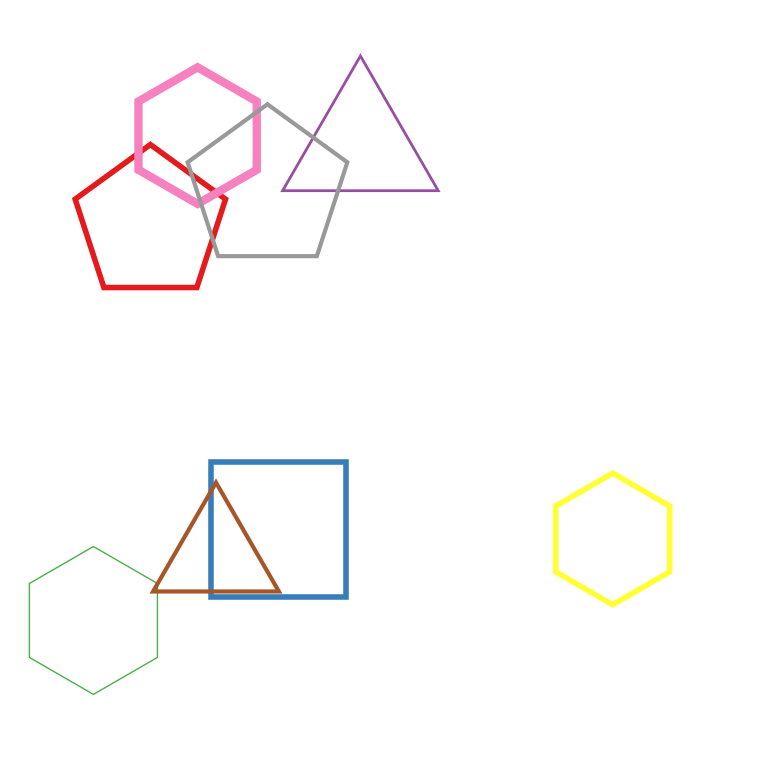[{"shape": "pentagon", "thickness": 2, "radius": 0.51, "center": [0.195, 0.71]}, {"shape": "square", "thickness": 2, "radius": 0.44, "center": [0.361, 0.312]}, {"shape": "hexagon", "thickness": 0.5, "radius": 0.48, "center": [0.121, 0.194]}, {"shape": "triangle", "thickness": 1, "radius": 0.58, "center": [0.468, 0.811]}, {"shape": "hexagon", "thickness": 2, "radius": 0.43, "center": [0.796, 0.3]}, {"shape": "triangle", "thickness": 1.5, "radius": 0.47, "center": [0.281, 0.279]}, {"shape": "hexagon", "thickness": 3, "radius": 0.44, "center": [0.257, 0.824]}, {"shape": "pentagon", "thickness": 1.5, "radius": 0.55, "center": [0.347, 0.756]}]